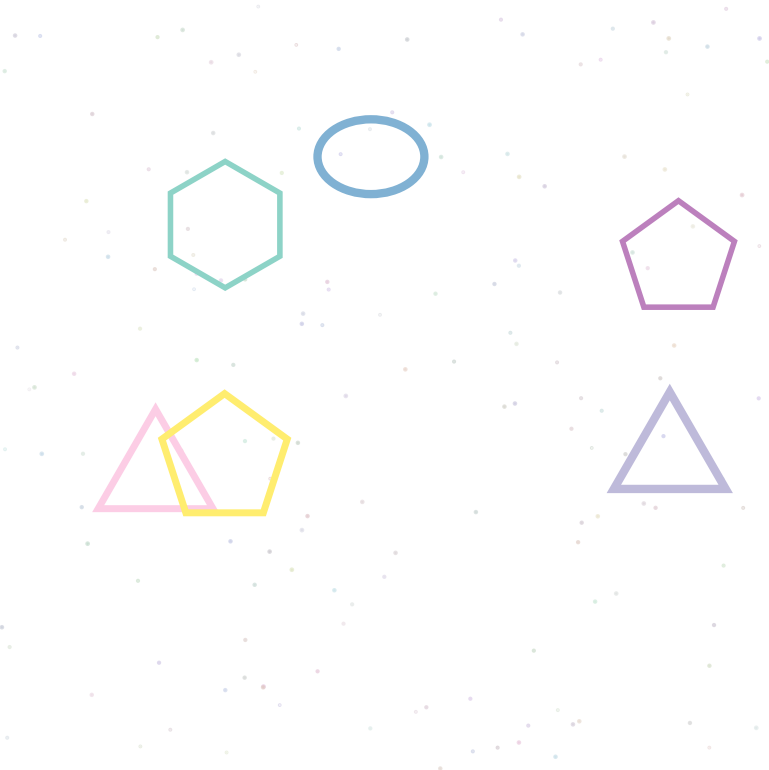[{"shape": "hexagon", "thickness": 2, "radius": 0.41, "center": [0.292, 0.708]}, {"shape": "triangle", "thickness": 3, "radius": 0.42, "center": [0.87, 0.407]}, {"shape": "oval", "thickness": 3, "radius": 0.35, "center": [0.482, 0.796]}, {"shape": "triangle", "thickness": 2.5, "radius": 0.43, "center": [0.202, 0.382]}, {"shape": "pentagon", "thickness": 2, "radius": 0.38, "center": [0.881, 0.663]}, {"shape": "pentagon", "thickness": 2.5, "radius": 0.43, "center": [0.292, 0.403]}]